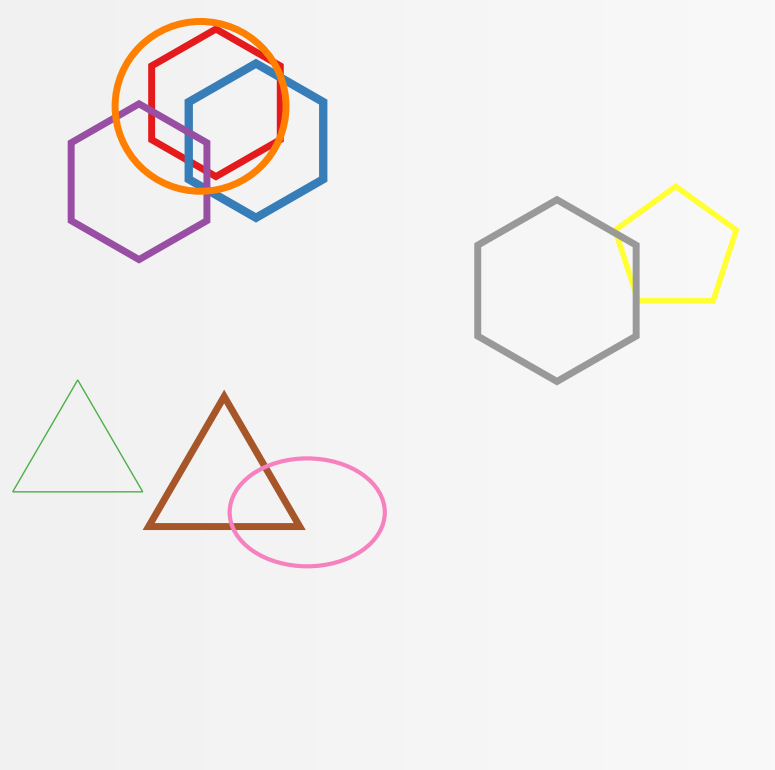[{"shape": "hexagon", "thickness": 2.5, "radius": 0.48, "center": [0.279, 0.866]}, {"shape": "hexagon", "thickness": 3, "radius": 0.5, "center": [0.33, 0.817]}, {"shape": "triangle", "thickness": 0.5, "radius": 0.48, "center": [0.1, 0.41]}, {"shape": "hexagon", "thickness": 2.5, "radius": 0.51, "center": [0.179, 0.764]}, {"shape": "circle", "thickness": 2.5, "radius": 0.55, "center": [0.259, 0.862]}, {"shape": "pentagon", "thickness": 2, "radius": 0.41, "center": [0.872, 0.676]}, {"shape": "triangle", "thickness": 2.5, "radius": 0.56, "center": [0.289, 0.372]}, {"shape": "oval", "thickness": 1.5, "radius": 0.5, "center": [0.396, 0.335]}, {"shape": "hexagon", "thickness": 2.5, "radius": 0.59, "center": [0.719, 0.623]}]